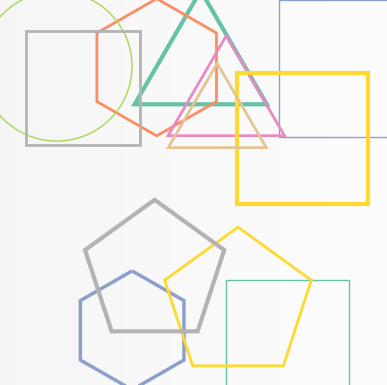[{"shape": "triangle", "thickness": 3, "radius": 0.98, "center": [0.518, 0.828]}, {"shape": "square", "thickness": 1, "radius": 0.79, "center": [0.743, 0.113]}, {"shape": "hexagon", "thickness": 2, "radius": 0.89, "center": [0.404, 0.825]}, {"shape": "square", "thickness": 1, "radius": 0.89, "center": [0.898, 0.822]}, {"shape": "hexagon", "thickness": 2.5, "radius": 0.77, "center": [0.341, 0.142]}, {"shape": "triangle", "thickness": 2, "radius": 0.87, "center": [0.584, 0.734]}, {"shape": "circle", "thickness": 1, "radius": 0.97, "center": [0.146, 0.828]}, {"shape": "square", "thickness": 3, "radius": 0.85, "center": [0.78, 0.64]}, {"shape": "pentagon", "thickness": 2, "radius": 1.0, "center": [0.614, 0.211]}, {"shape": "triangle", "thickness": 2, "radius": 0.73, "center": [0.561, 0.69]}, {"shape": "pentagon", "thickness": 3, "radius": 0.94, "center": [0.399, 0.292]}, {"shape": "square", "thickness": 2, "radius": 0.74, "center": [0.213, 0.772]}]